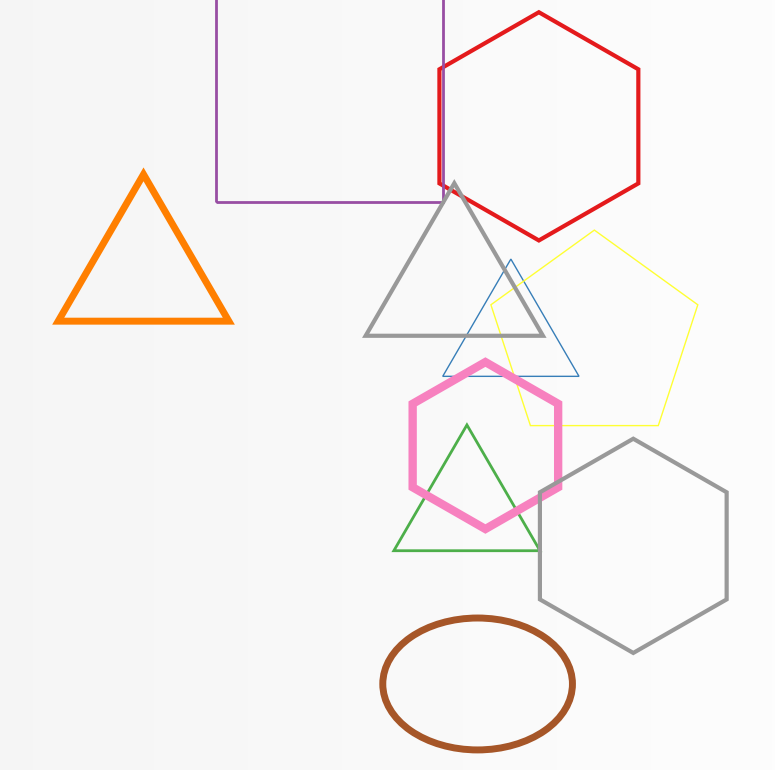[{"shape": "hexagon", "thickness": 1.5, "radius": 0.74, "center": [0.695, 0.836]}, {"shape": "triangle", "thickness": 0.5, "radius": 0.51, "center": [0.659, 0.562]}, {"shape": "triangle", "thickness": 1, "radius": 0.54, "center": [0.602, 0.339]}, {"shape": "square", "thickness": 1, "radius": 0.73, "center": [0.425, 0.884]}, {"shape": "triangle", "thickness": 2.5, "radius": 0.64, "center": [0.185, 0.646]}, {"shape": "pentagon", "thickness": 0.5, "radius": 0.7, "center": [0.767, 0.561]}, {"shape": "oval", "thickness": 2.5, "radius": 0.61, "center": [0.616, 0.112]}, {"shape": "hexagon", "thickness": 3, "radius": 0.54, "center": [0.626, 0.421]}, {"shape": "hexagon", "thickness": 1.5, "radius": 0.7, "center": [0.817, 0.291]}, {"shape": "triangle", "thickness": 1.5, "radius": 0.66, "center": [0.586, 0.63]}]